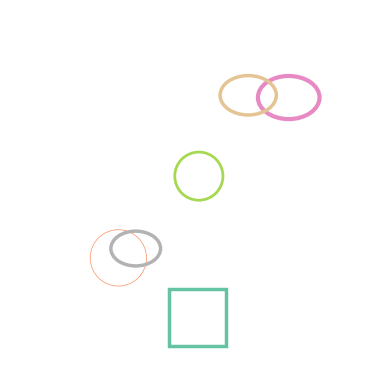[{"shape": "square", "thickness": 2.5, "radius": 0.37, "center": [0.513, 0.175]}, {"shape": "circle", "thickness": 0.5, "radius": 0.37, "center": [0.307, 0.33]}, {"shape": "oval", "thickness": 3, "radius": 0.4, "center": [0.75, 0.747]}, {"shape": "circle", "thickness": 2, "radius": 0.31, "center": [0.516, 0.543]}, {"shape": "oval", "thickness": 2.5, "radius": 0.37, "center": [0.645, 0.753]}, {"shape": "oval", "thickness": 2.5, "radius": 0.32, "center": [0.352, 0.354]}]